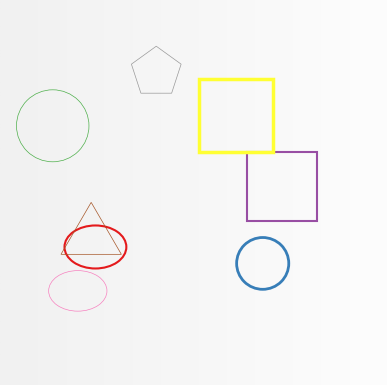[{"shape": "oval", "thickness": 1.5, "radius": 0.4, "center": [0.246, 0.359]}, {"shape": "circle", "thickness": 2, "radius": 0.34, "center": [0.678, 0.316]}, {"shape": "circle", "thickness": 0.5, "radius": 0.47, "center": [0.136, 0.673]}, {"shape": "square", "thickness": 1.5, "radius": 0.45, "center": [0.728, 0.515]}, {"shape": "square", "thickness": 2.5, "radius": 0.48, "center": [0.609, 0.7]}, {"shape": "triangle", "thickness": 0.5, "radius": 0.45, "center": [0.235, 0.384]}, {"shape": "oval", "thickness": 0.5, "radius": 0.38, "center": [0.201, 0.244]}, {"shape": "pentagon", "thickness": 0.5, "radius": 0.34, "center": [0.403, 0.813]}]